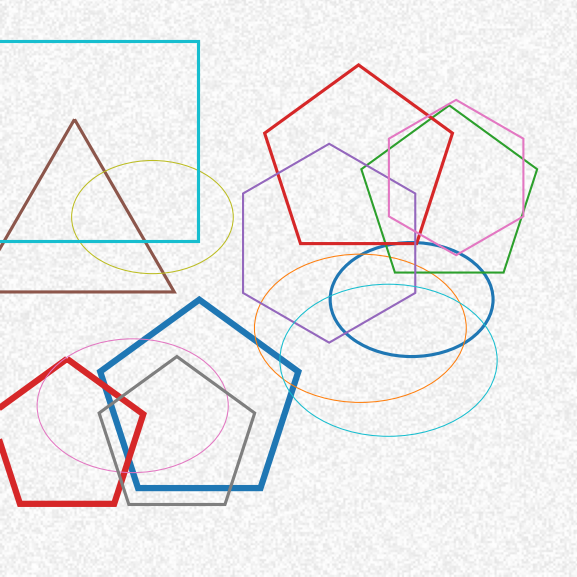[{"shape": "pentagon", "thickness": 3, "radius": 0.9, "center": [0.345, 0.3]}, {"shape": "oval", "thickness": 1.5, "radius": 0.71, "center": [0.713, 0.48]}, {"shape": "oval", "thickness": 0.5, "radius": 0.92, "center": [0.624, 0.431]}, {"shape": "pentagon", "thickness": 1, "radius": 0.8, "center": [0.778, 0.657]}, {"shape": "pentagon", "thickness": 1.5, "radius": 0.86, "center": [0.621, 0.716]}, {"shape": "pentagon", "thickness": 3, "radius": 0.69, "center": [0.116, 0.239]}, {"shape": "hexagon", "thickness": 1, "radius": 0.86, "center": [0.57, 0.578]}, {"shape": "triangle", "thickness": 1.5, "radius": 1.0, "center": [0.129, 0.593]}, {"shape": "oval", "thickness": 0.5, "radius": 0.83, "center": [0.23, 0.297]}, {"shape": "hexagon", "thickness": 1, "radius": 0.67, "center": [0.79, 0.692]}, {"shape": "pentagon", "thickness": 1.5, "radius": 0.71, "center": [0.306, 0.24]}, {"shape": "oval", "thickness": 0.5, "radius": 0.7, "center": [0.264, 0.623]}, {"shape": "oval", "thickness": 0.5, "radius": 0.94, "center": [0.673, 0.375]}, {"shape": "square", "thickness": 1.5, "radius": 0.87, "center": [0.169, 0.755]}]